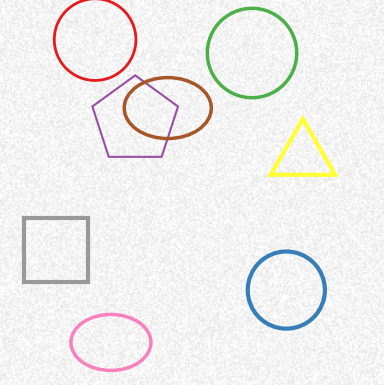[{"shape": "circle", "thickness": 2, "radius": 0.53, "center": [0.247, 0.897]}, {"shape": "circle", "thickness": 3, "radius": 0.5, "center": [0.744, 0.247]}, {"shape": "circle", "thickness": 2.5, "radius": 0.58, "center": [0.655, 0.862]}, {"shape": "pentagon", "thickness": 1.5, "radius": 0.58, "center": [0.351, 0.687]}, {"shape": "triangle", "thickness": 3, "radius": 0.48, "center": [0.787, 0.594]}, {"shape": "oval", "thickness": 2.5, "radius": 0.57, "center": [0.436, 0.719]}, {"shape": "oval", "thickness": 2.5, "radius": 0.52, "center": [0.288, 0.111]}, {"shape": "square", "thickness": 3, "radius": 0.42, "center": [0.145, 0.352]}]